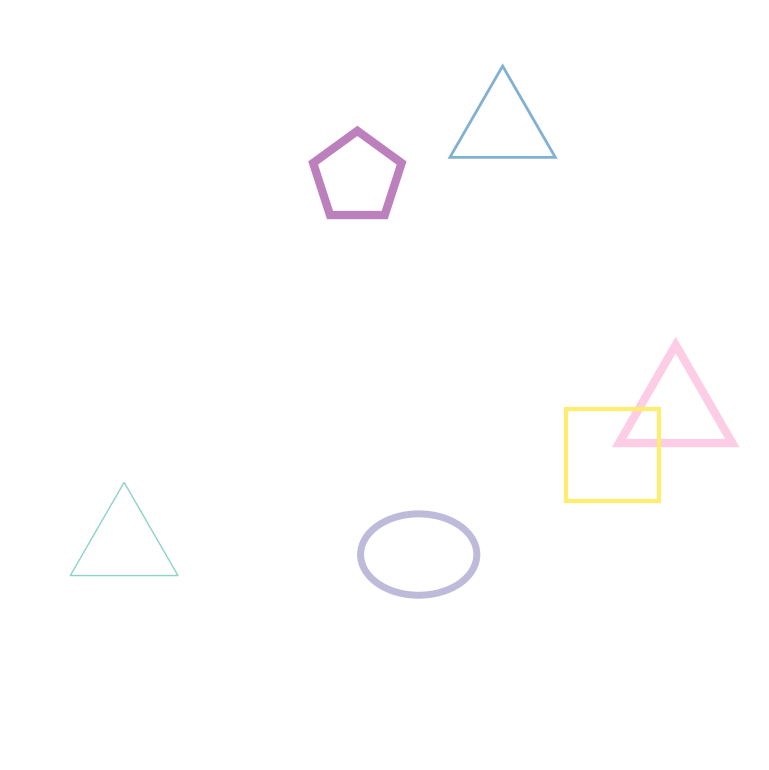[{"shape": "triangle", "thickness": 0.5, "radius": 0.4, "center": [0.161, 0.293]}, {"shape": "oval", "thickness": 2.5, "radius": 0.38, "center": [0.544, 0.28]}, {"shape": "triangle", "thickness": 1, "radius": 0.4, "center": [0.653, 0.835]}, {"shape": "triangle", "thickness": 3, "radius": 0.42, "center": [0.878, 0.467]}, {"shape": "pentagon", "thickness": 3, "radius": 0.3, "center": [0.464, 0.77]}, {"shape": "square", "thickness": 1.5, "radius": 0.3, "center": [0.795, 0.409]}]